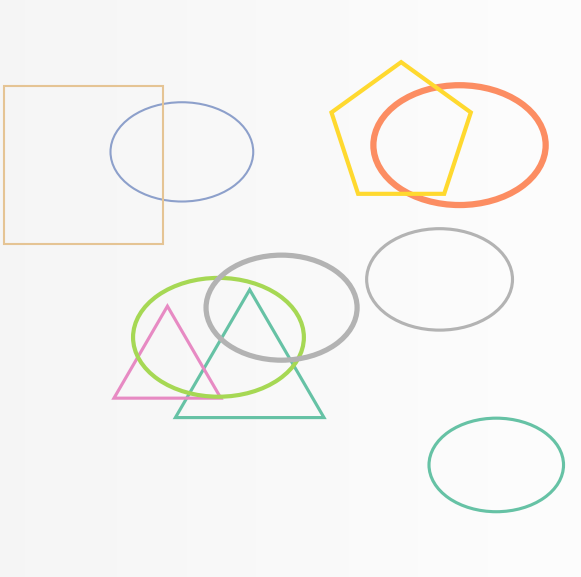[{"shape": "oval", "thickness": 1.5, "radius": 0.58, "center": [0.854, 0.194]}, {"shape": "triangle", "thickness": 1.5, "radius": 0.74, "center": [0.43, 0.35]}, {"shape": "oval", "thickness": 3, "radius": 0.74, "center": [0.791, 0.748]}, {"shape": "oval", "thickness": 1, "radius": 0.61, "center": [0.313, 0.736]}, {"shape": "triangle", "thickness": 1.5, "radius": 0.53, "center": [0.288, 0.363]}, {"shape": "oval", "thickness": 2, "radius": 0.73, "center": [0.376, 0.415]}, {"shape": "pentagon", "thickness": 2, "radius": 0.63, "center": [0.69, 0.765]}, {"shape": "square", "thickness": 1, "radius": 0.68, "center": [0.143, 0.713]}, {"shape": "oval", "thickness": 1.5, "radius": 0.63, "center": [0.756, 0.515]}, {"shape": "oval", "thickness": 2.5, "radius": 0.65, "center": [0.484, 0.466]}]